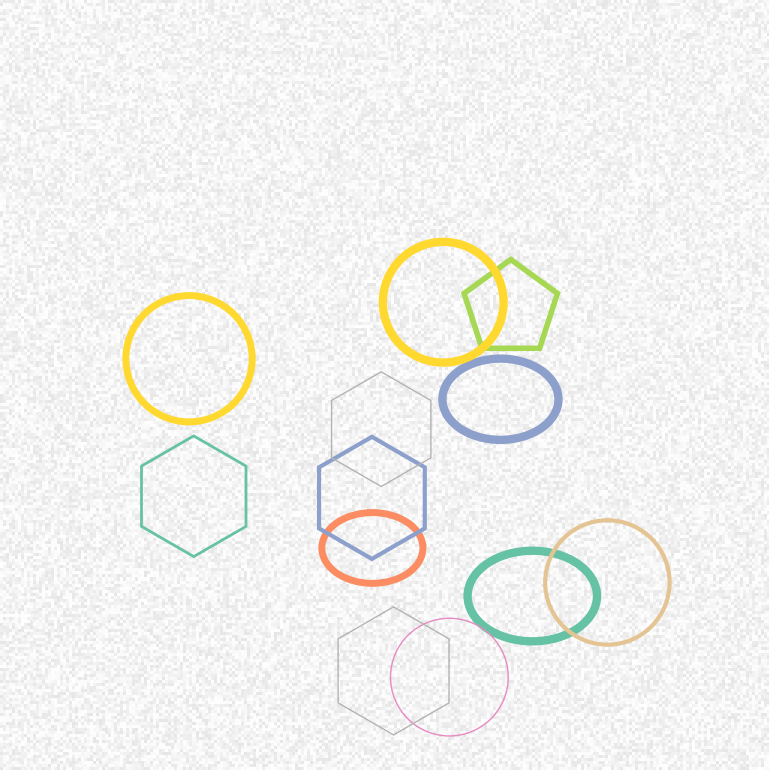[{"shape": "hexagon", "thickness": 1, "radius": 0.39, "center": [0.252, 0.356]}, {"shape": "oval", "thickness": 3, "radius": 0.42, "center": [0.691, 0.226]}, {"shape": "oval", "thickness": 2.5, "radius": 0.33, "center": [0.484, 0.288]}, {"shape": "oval", "thickness": 3, "radius": 0.38, "center": [0.65, 0.482]}, {"shape": "hexagon", "thickness": 1.5, "radius": 0.4, "center": [0.483, 0.353]}, {"shape": "circle", "thickness": 0.5, "radius": 0.38, "center": [0.584, 0.121]}, {"shape": "pentagon", "thickness": 2, "radius": 0.32, "center": [0.663, 0.599]}, {"shape": "circle", "thickness": 3, "radius": 0.39, "center": [0.576, 0.608]}, {"shape": "circle", "thickness": 2.5, "radius": 0.41, "center": [0.245, 0.534]}, {"shape": "circle", "thickness": 1.5, "radius": 0.4, "center": [0.789, 0.244]}, {"shape": "hexagon", "thickness": 0.5, "radius": 0.42, "center": [0.511, 0.129]}, {"shape": "hexagon", "thickness": 0.5, "radius": 0.37, "center": [0.495, 0.443]}]